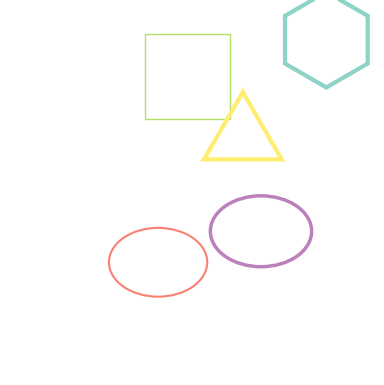[{"shape": "hexagon", "thickness": 3, "radius": 0.62, "center": [0.848, 0.897]}, {"shape": "oval", "thickness": 1.5, "radius": 0.64, "center": [0.411, 0.319]}, {"shape": "square", "thickness": 1, "radius": 0.55, "center": [0.487, 0.802]}, {"shape": "oval", "thickness": 2.5, "radius": 0.66, "center": [0.678, 0.399]}, {"shape": "triangle", "thickness": 3, "radius": 0.58, "center": [0.631, 0.644]}]